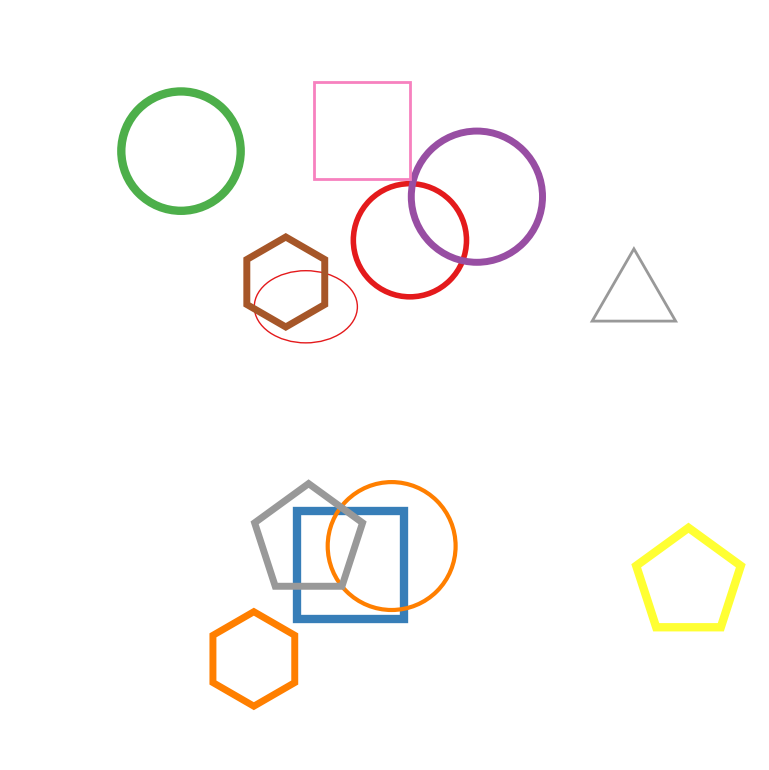[{"shape": "oval", "thickness": 0.5, "radius": 0.33, "center": [0.397, 0.602]}, {"shape": "circle", "thickness": 2, "radius": 0.37, "center": [0.532, 0.688]}, {"shape": "square", "thickness": 3, "radius": 0.35, "center": [0.455, 0.266]}, {"shape": "circle", "thickness": 3, "radius": 0.39, "center": [0.235, 0.804]}, {"shape": "circle", "thickness": 2.5, "radius": 0.43, "center": [0.619, 0.745]}, {"shape": "hexagon", "thickness": 2.5, "radius": 0.31, "center": [0.33, 0.144]}, {"shape": "circle", "thickness": 1.5, "radius": 0.42, "center": [0.509, 0.291]}, {"shape": "pentagon", "thickness": 3, "radius": 0.36, "center": [0.894, 0.243]}, {"shape": "hexagon", "thickness": 2.5, "radius": 0.29, "center": [0.371, 0.634]}, {"shape": "square", "thickness": 1, "radius": 0.31, "center": [0.47, 0.83]}, {"shape": "triangle", "thickness": 1, "radius": 0.31, "center": [0.823, 0.614]}, {"shape": "pentagon", "thickness": 2.5, "radius": 0.37, "center": [0.401, 0.298]}]